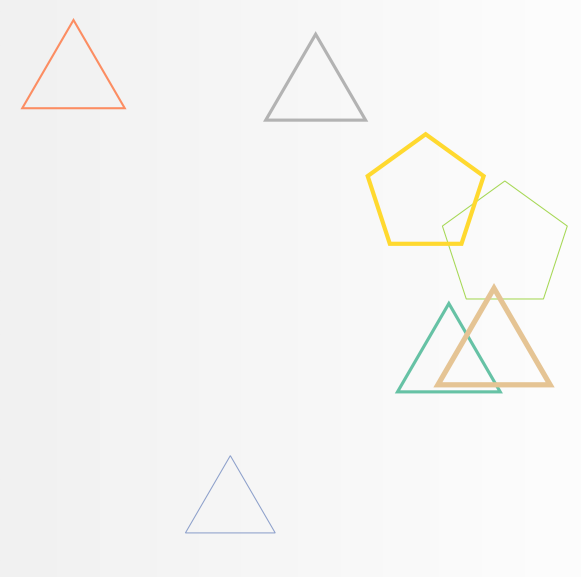[{"shape": "triangle", "thickness": 1.5, "radius": 0.51, "center": [0.772, 0.372]}, {"shape": "triangle", "thickness": 1, "radius": 0.51, "center": [0.126, 0.863]}, {"shape": "triangle", "thickness": 0.5, "radius": 0.45, "center": [0.396, 0.121]}, {"shape": "pentagon", "thickness": 0.5, "radius": 0.56, "center": [0.869, 0.573]}, {"shape": "pentagon", "thickness": 2, "radius": 0.52, "center": [0.732, 0.662]}, {"shape": "triangle", "thickness": 2.5, "radius": 0.56, "center": [0.85, 0.389]}, {"shape": "triangle", "thickness": 1.5, "radius": 0.5, "center": [0.543, 0.841]}]